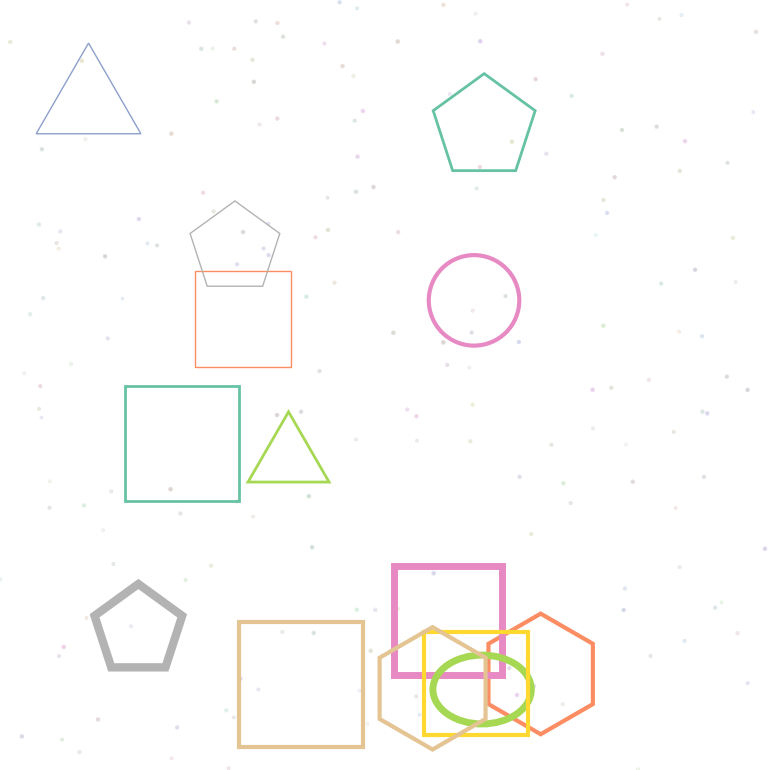[{"shape": "square", "thickness": 1, "radius": 0.37, "center": [0.237, 0.424]}, {"shape": "pentagon", "thickness": 1, "radius": 0.35, "center": [0.629, 0.835]}, {"shape": "square", "thickness": 0.5, "radius": 0.31, "center": [0.315, 0.585]}, {"shape": "hexagon", "thickness": 1.5, "radius": 0.39, "center": [0.702, 0.125]}, {"shape": "triangle", "thickness": 0.5, "radius": 0.39, "center": [0.115, 0.866]}, {"shape": "circle", "thickness": 1.5, "radius": 0.29, "center": [0.616, 0.61]}, {"shape": "square", "thickness": 2.5, "radius": 0.35, "center": [0.581, 0.194]}, {"shape": "triangle", "thickness": 1, "radius": 0.3, "center": [0.375, 0.404]}, {"shape": "oval", "thickness": 2.5, "radius": 0.32, "center": [0.626, 0.105]}, {"shape": "square", "thickness": 1.5, "radius": 0.34, "center": [0.618, 0.112]}, {"shape": "hexagon", "thickness": 1.5, "radius": 0.4, "center": [0.562, 0.106]}, {"shape": "square", "thickness": 1.5, "radius": 0.41, "center": [0.391, 0.111]}, {"shape": "pentagon", "thickness": 0.5, "radius": 0.31, "center": [0.305, 0.678]}, {"shape": "pentagon", "thickness": 3, "radius": 0.3, "center": [0.18, 0.182]}]